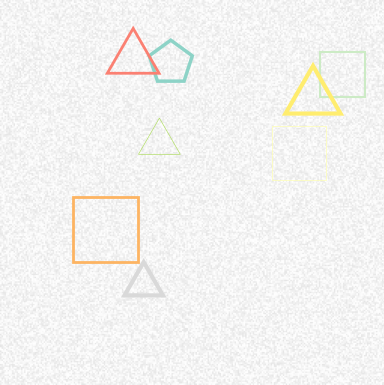[{"shape": "pentagon", "thickness": 2.5, "radius": 0.29, "center": [0.444, 0.837]}, {"shape": "square", "thickness": 0.5, "radius": 0.35, "center": [0.777, 0.603]}, {"shape": "triangle", "thickness": 2, "radius": 0.39, "center": [0.346, 0.849]}, {"shape": "square", "thickness": 2, "radius": 0.42, "center": [0.274, 0.404]}, {"shape": "triangle", "thickness": 0.5, "radius": 0.31, "center": [0.414, 0.631]}, {"shape": "triangle", "thickness": 3, "radius": 0.29, "center": [0.373, 0.262]}, {"shape": "square", "thickness": 1.5, "radius": 0.29, "center": [0.89, 0.806]}, {"shape": "triangle", "thickness": 3, "radius": 0.41, "center": [0.813, 0.746]}]